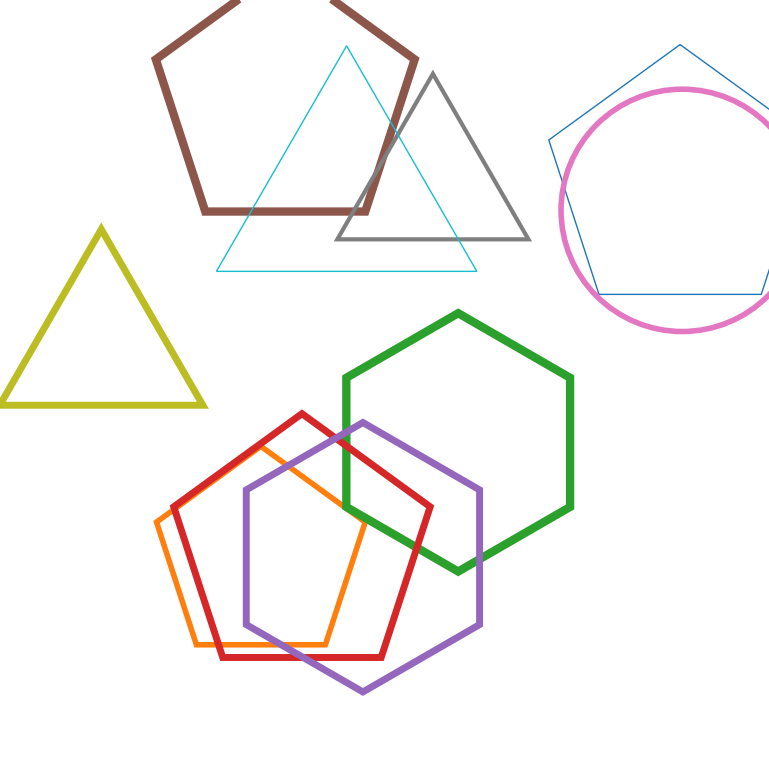[{"shape": "pentagon", "thickness": 0.5, "radius": 0.9, "center": [0.883, 0.763]}, {"shape": "pentagon", "thickness": 2, "radius": 0.71, "center": [0.339, 0.278]}, {"shape": "hexagon", "thickness": 3, "radius": 0.84, "center": [0.595, 0.426]}, {"shape": "pentagon", "thickness": 2.5, "radius": 0.88, "center": [0.392, 0.288]}, {"shape": "hexagon", "thickness": 2.5, "radius": 0.87, "center": [0.471, 0.276]}, {"shape": "pentagon", "thickness": 3, "radius": 0.88, "center": [0.37, 0.868]}, {"shape": "circle", "thickness": 2, "radius": 0.79, "center": [0.886, 0.727]}, {"shape": "triangle", "thickness": 1.5, "radius": 0.72, "center": [0.562, 0.761]}, {"shape": "triangle", "thickness": 2.5, "radius": 0.76, "center": [0.132, 0.55]}, {"shape": "triangle", "thickness": 0.5, "radius": 0.98, "center": [0.45, 0.745]}]